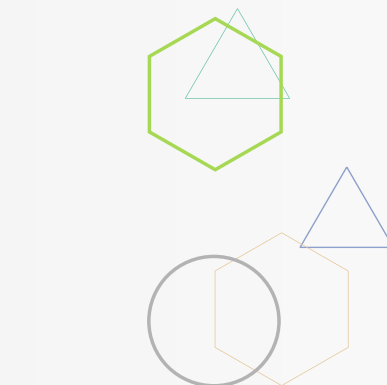[{"shape": "triangle", "thickness": 0.5, "radius": 0.78, "center": [0.613, 0.822]}, {"shape": "triangle", "thickness": 1, "radius": 0.7, "center": [0.895, 0.427]}, {"shape": "hexagon", "thickness": 2.5, "radius": 0.98, "center": [0.555, 0.755]}, {"shape": "hexagon", "thickness": 0.5, "radius": 0.99, "center": [0.727, 0.197]}, {"shape": "circle", "thickness": 2.5, "radius": 0.84, "center": [0.552, 0.166]}]